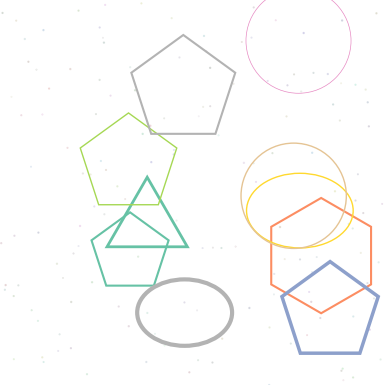[{"shape": "pentagon", "thickness": 1.5, "radius": 0.53, "center": [0.338, 0.343]}, {"shape": "triangle", "thickness": 2, "radius": 0.6, "center": [0.382, 0.419]}, {"shape": "hexagon", "thickness": 1.5, "radius": 0.75, "center": [0.834, 0.336]}, {"shape": "pentagon", "thickness": 2.5, "radius": 0.66, "center": [0.857, 0.189]}, {"shape": "circle", "thickness": 0.5, "radius": 0.68, "center": [0.775, 0.894]}, {"shape": "pentagon", "thickness": 1, "radius": 0.66, "center": [0.334, 0.575]}, {"shape": "oval", "thickness": 1, "radius": 0.69, "center": [0.779, 0.453]}, {"shape": "circle", "thickness": 1, "radius": 0.68, "center": [0.763, 0.491]}, {"shape": "pentagon", "thickness": 1.5, "radius": 0.71, "center": [0.476, 0.767]}, {"shape": "oval", "thickness": 3, "radius": 0.62, "center": [0.48, 0.188]}]